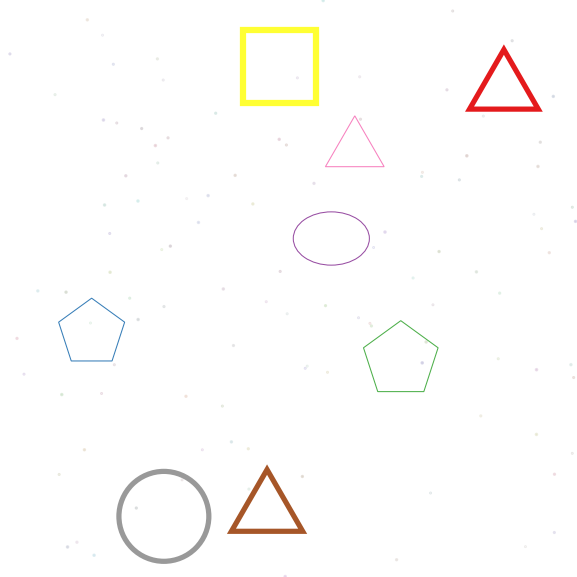[{"shape": "triangle", "thickness": 2.5, "radius": 0.34, "center": [0.873, 0.845]}, {"shape": "pentagon", "thickness": 0.5, "radius": 0.3, "center": [0.159, 0.423]}, {"shape": "pentagon", "thickness": 0.5, "radius": 0.34, "center": [0.694, 0.376]}, {"shape": "oval", "thickness": 0.5, "radius": 0.33, "center": [0.574, 0.586]}, {"shape": "square", "thickness": 3, "radius": 0.32, "center": [0.484, 0.884]}, {"shape": "triangle", "thickness": 2.5, "radius": 0.36, "center": [0.462, 0.115]}, {"shape": "triangle", "thickness": 0.5, "radius": 0.29, "center": [0.614, 0.74]}, {"shape": "circle", "thickness": 2.5, "radius": 0.39, "center": [0.284, 0.105]}]